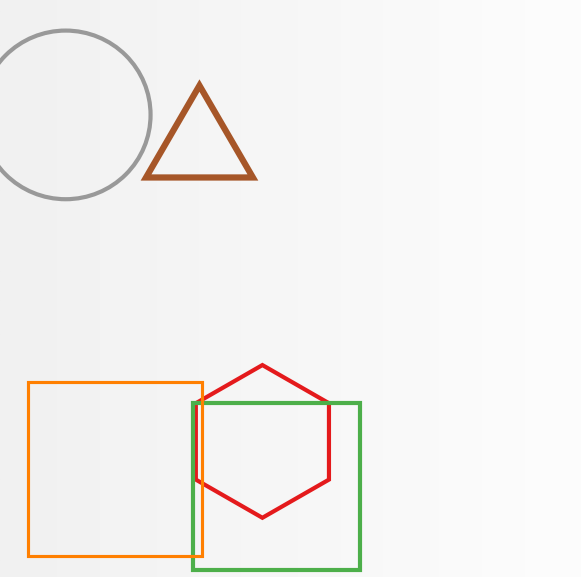[{"shape": "hexagon", "thickness": 2, "radius": 0.66, "center": [0.451, 0.235]}, {"shape": "square", "thickness": 2, "radius": 0.72, "center": [0.476, 0.157]}, {"shape": "square", "thickness": 1.5, "radius": 0.75, "center": [0.197, 0.187]}, {"shape": "triangle", "thickness": 3, "radius": 0.53, "center": [0.343, 0.745]}, {"shape": "circle", "thickness": 2, "radius": 0.73, "center": [0.113, 0.8]}]